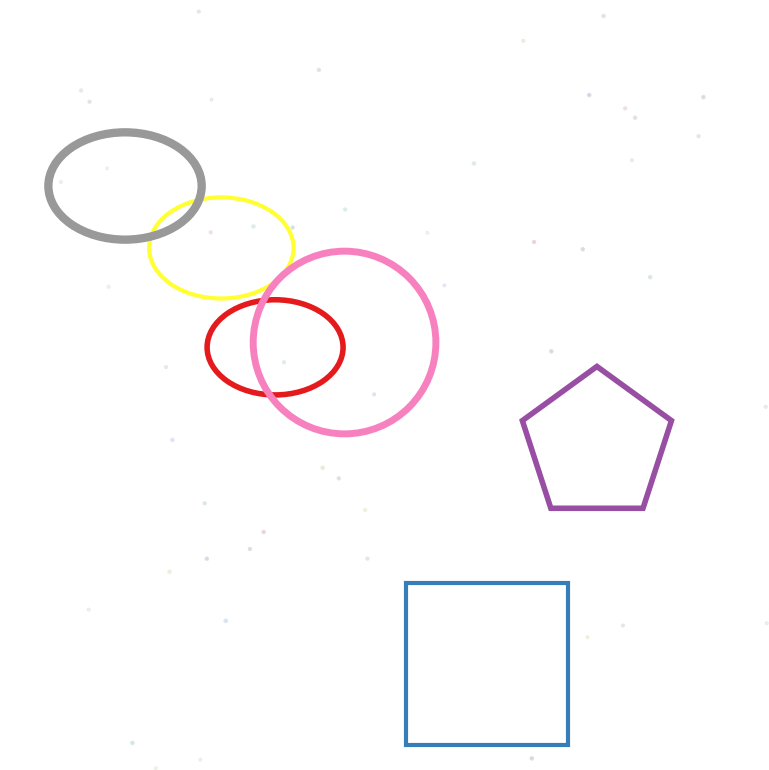[{"shape": "oval", "thickness": 2, "radius": 0.44, "center": [0.357, 0.549]}, {"shape": "square", "thickness": 1.5, "radius": 0.53, "center": [0.633, 0.137]}, {"shape": "pentagon", "thickness": 2, "radius": 0.51, "center": [0.775, 0.422]}, {"shape": "oval", "thickness": 1.5, "radius": 0.47, "center": [0.287, 0.678]}, {"shape": "circle", "thickness": 2.5, "radius": 0.59, "center": [0.447, 0.555]}, {"shape": "oval", "thickness": 3, "radius": 0.5, "center": [0.162, 0.758]}]